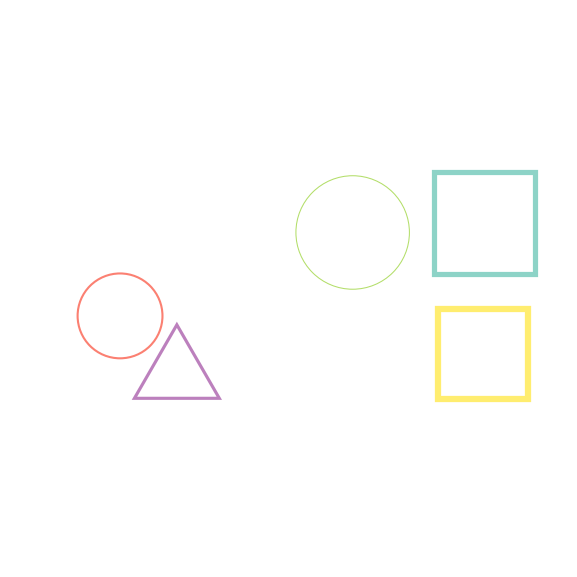[{"shape": "square", "thickness": 2.5, "radius": 0.44, "center": [0.839, 0.613]}, {"shape": "circle", "thickness": 1, "radius": 0.37, "center": [0.208, 0.452]}, {"shape": "circle", "thickness": 0.5, "radius": 0.49, "center": [0.611, 0.597]}, {"shape": "triangle", "thickness": 1.5, "radius": 0.42, "center": [0.306, 0.352]}, {"shape": "square", "thickness": 3, "radius": 0.39, "center": [0.836, 0.386]}]